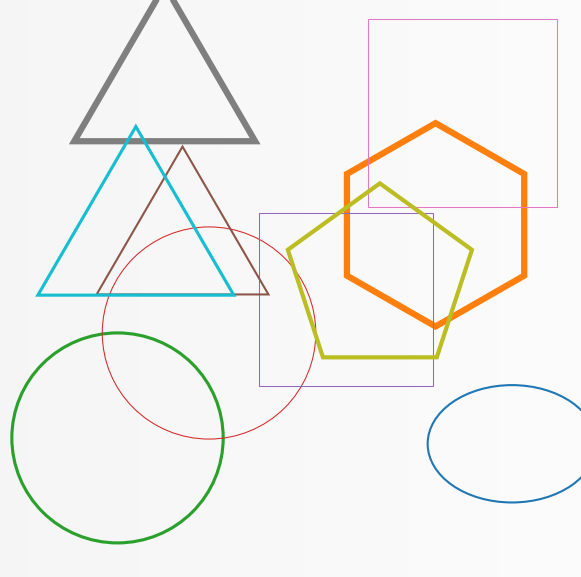[{"shape": "oval", "thickness": 1, "radius": 0.73, "center": [0.881, 0.231]}, {"shape": "hexagon", "thickness": 3, "radius": 0.88, "center": [0.749, 0.61]}, {"shape": "circle", "thickness": 1.5, "radius": 0.91, "center": [0.202, 0.241]}, {"shape": "circle", "thickness": 0.5, "radius": 0.92, "center": [0.36, 0.423]}, {"shape": "square", "thickness": 0.5, "radius": 0.75, "center": [0.596, 0.481]}, {"shape": "triangle", "thickness": 1, "radius": 0.85, "center": [0.314, 0.575]}, {"shape": "square", "thickness": 0.5, "radius": 0.81, "center": [0.796, 0.804]}, {"shape": "triangle", "thickness": 3, "radius": 0.9, "center": [0.283, 0.844]}, {"shape": "pentagon", "thickness": 2, "radius": 0.83, "center": [0.654, 0.515]}, {"shape": "triangle", "thickness": 1.5, "radius": 0.97, "center": [0.234, 0.585]}]